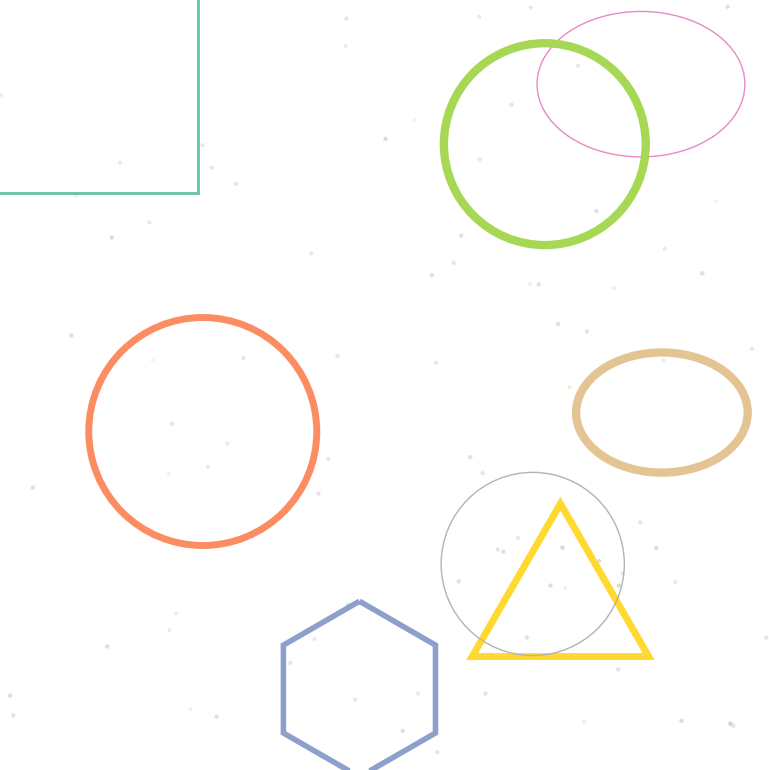[{"shape": "square", "thickness": 1, "radius": 0.65, "center": [0.127, 0.879]}, {"shape": "circle", "thickness": 2.5, "radius": 0.74, "center": [0.263, 0.44]}, {"shape": "hexagon", "thickness": 2, "radius": 0.57, "center": [0.467, 0.105]}, {"shape": "oval", "thickness": 0.5, "radius": 0.67, "center": [0.832, 0.891]}, {"shape": "circle", "thickness": 3, "radius": 0.66, "center": [0.708, 0.813]}, {"shape": "triangle", "thickness": 2.5, "radius": 0.66, "center": [0.728, 0.214]}, {"shape": "oval", "thickness": 3, "radius": 0.56, "center": [0.86, 0.464]}, {"shape": "circle", "thickness": 0.5, "radius": 0.59, "center": [0.692, 0.268]}]